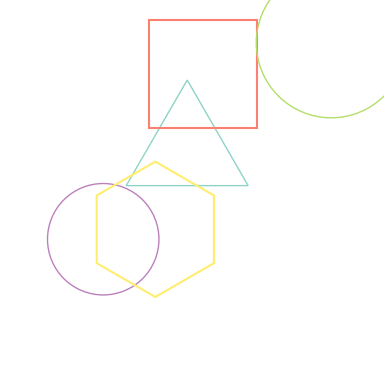[{"shape": "triangle", "thickness": 1, "radius": 0.91, "center": [0.486, 0.609]}, {"shape": "square", "thickness": 1.5, "radius": 0.7, "center": [0.527, 0.809]}, {"shape": "circle", "thickness": 1, "radius": 0.97, "center": [0.86, 0.889]}, {"shape": "circle", "thickness": 1, "radius": 0.72, "center": [0.268, 0.379]}, {"shape": "hexagon", "thickness": 1.5, "radius": 0.88, "center": [0.403, 0.404]}]